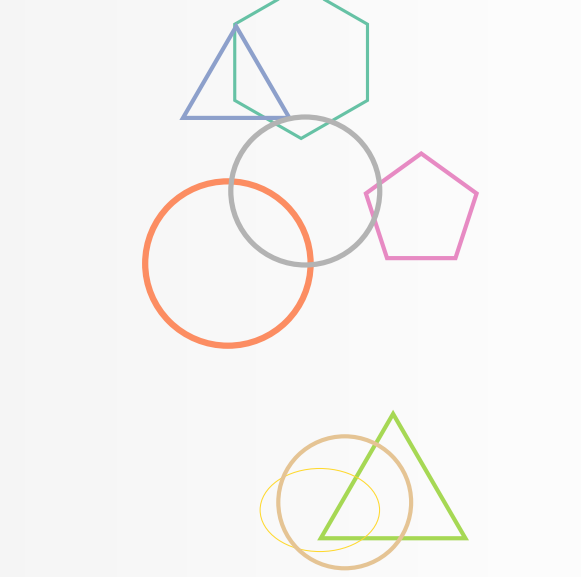[{"shape": "hexagon", "thickness": 1.5, "radius": 0.66, "center": [0.518, 0.891]}, {"shape": "circle", "thickness": 3, "radius": 0.71, "center": [0.392, 0.543]}, {"shape": "triangle", "thickness": 2, "radius": 0.53, "center": [0.406, 0.848]}, {"shape": "pentagon", "thickness": 2, "radius": 0.5, "center": [0.725, 0.633]}, {"shape": "triangle", "thickness": 2, "radius": 0.72, "center": [0.676, 0.139]}, {"shape": "oval", "thickness": 0.5, "radius": 0.51, "center": [0.55, 0.116]}, {"shape": "circle", "thickness": 2, "radius": 0.57, "center": [0.593, 0.129]}, {"shape": "circle", "thickness": 2.5, "radius": 0.64, "center": [0.525, 0.668]}]